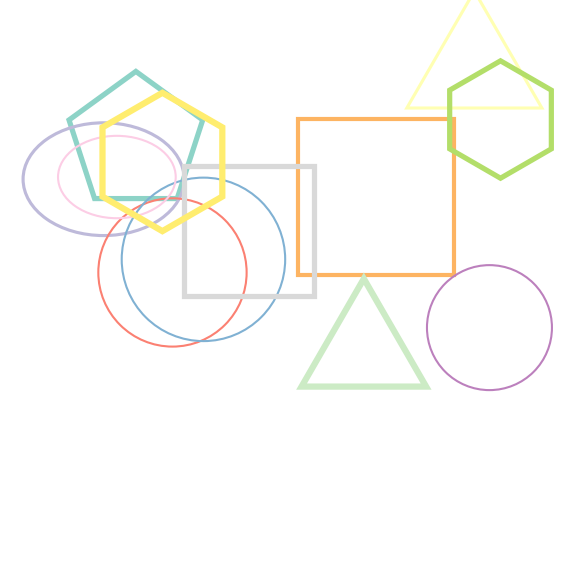[{"shape": "pentagon", "thickness": 2.5, "radius": 0.61, "center": [0.235, 0.754]}, {"shape": "triangle", "thickness": 1.5, "radius": 0.68, "center": [0.821, 0.88]}, {"shape": "oval", "thickness": 1.5, "radius": 0.7, "center": [0.179, 0.689]}, {"shape": "circle", "thickness": 1, "radius": 0.64, "center": [0.299, 0.527]}, {"shape": "circle", "thickness": 1, "radius": 0.71, "center": [0.352, 0.55]}, {"shape": "square", "thickness": 2, "radius": 0.68, "center": [0.651, 0.658]}, {"shape": "hexagon", "thickness": 2.5, "radius": 0.51, "center": [0.867, 0.792]}, {"shape": "oval", "thickness": 1, "radius": 0.51, "center": [0.202, 0.693]}, {"shape": "square", "thickness": 2.5, "radius": 0.56, "center": [0.43, 0.598]}, {"shape": "circle", "thickness": 1, "radius": 0.54, "center": [0.848, 0.432]}, {"shape": "triangle", "thickness": 3, "radius": 0.62, "center": [0.63, 0.392]}, {"shape": "hexagon", "thickness": 3, "radius": 0.6, "center": [0.281, 0.719]}]